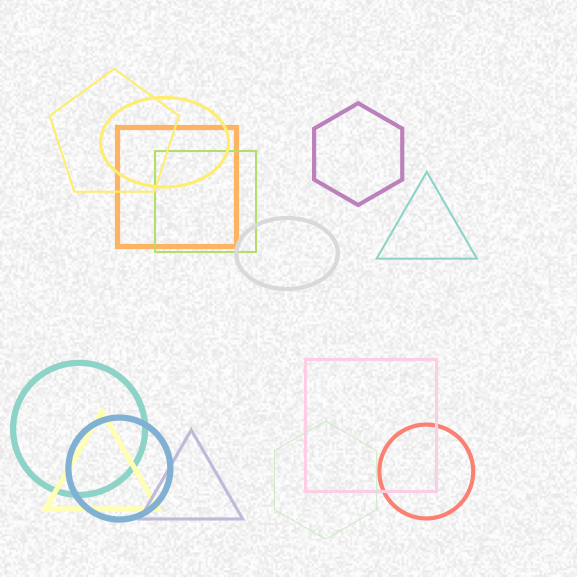[{"shape": "circle", "thickness": 3, "radius": 0.57, "center": [0.137, 0.256]}, {"shape": "triangle", "thickness": 1, "radius": 0.5, "center": [0.739, 0.601]}, {"shape": "triangle", "thickness": 2.5, "radius": 0.56, "center": [0.176, 0.174]}, {"shape": "triangle", "thickness": 1.5, "radius": 0.51, "center": [0.331, 0.152]}, {"shape": "circle", "thickness": 2, "radius": 0.41, "center": [0.738, 0.183]}, {"shape": "circle", "thickness": 3, "radius": 0.44, "center": [0.207, 0.188]}, {"shape": "square", "thickness": 2.5, "radius": 0.51, "center": [0.305, 0.676]}, {"shape": "square", "thickness": 1, "radius": 0.44, "center": [0.355, 0.65]}, {"shape": "square", "thickness": 1.5, "radius": 0.57, "center": [0.642, 0.263]}, {"shape": "oval", "thickness": 2, "radius": 0.44, "center": [0.497, 0.56]}, {"shape": "hexagon", "thickness": 2, "radius": 0.44, "center": [0.62, 0.732]}, {"shape": "hexagon", "thickness": 0.5, "radius": 0.51, "center": [0.564, 0.168]}, {"shape": "pentagon", "thickness": 1, "radius": 0.59, "center": [0.198, 0.762]}, {"shape": "oval", "thickness": 1.5, "radius": 0.55, "center": [0.285, 0.753]}]